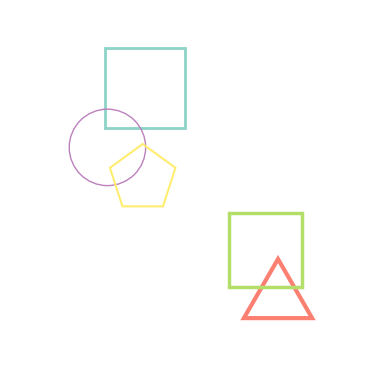[{"shape": "square", "thickness": 2, "radius": 0.52, "center": [0.376, 0.771]}, {"shape": "triangle", "thickness": 3, "radius": 0.51, "center": [0.722, 0.225]}, {"shape": "square", "thickness": 2.5, "radius": 0.48, "center": [0.689, 0.351]}, {"shape": "circle", "thickness": 1, "radius": 0.5, "center": [0.279, 0.617]}, {"shape": "pentagon", "thickness": 1.5, "radius": 0.45, "center": [0.371, 0.536]}]